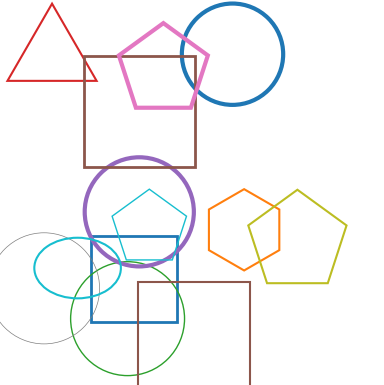[{"shape": "square", "thickness": 2, "radius": 0.56, "center": [0.348, 0.275]}, {"shape": "circle", "thickness": 3, "radius": 0.66, "center": [0.604, 0.859]}, {"shape": "hexagon", "thickness": 1.5, "radius": 0.53, "center": [0.634, 0.403]}, {"shape": "circle", "thickness": 1, "radius": 0.74, "center": [0.331, 0.172]}, {"shape": "triangle", "thickness": 1.5, "radius": 0.67, "center": [0.135, 0.857]}, {"shape": "circle", "thickness": 3, "radius": 0.71, "center": [0.362, 0.45]}, {"shape": "square", "thickness": 2, "radius": 0.72, "center": [0.361, 0.71]}, {"shape": "square", "thickness": 1.5, "radius": 0.72, "center": [0.504, 0.123]}, {"shape": "pentagon", "thickness": 3, "radius": 0.61, "center": [0.424, 0.818]}, {"shape": "circle", "thickness": 0.5, "radius": 0.72, "center": [0.114, 0.251]}, {"shape": "pentagon", "thickness": 1.5, "radius": 0.67, "center": [0.772, 0.373]}, {"shape": "pentagon", "thickness": 1, "radius": 0.51, "center": [0.388, 0.407]}, {"shape": "oval", "thickness": 1.5, "radius": 0.56, "center": [0.202, 0.304]}]